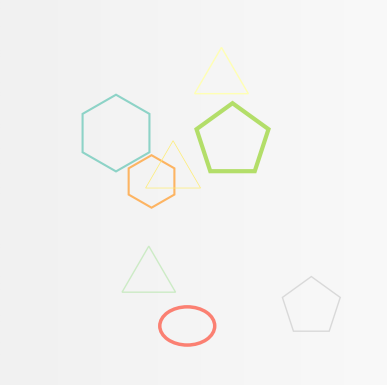[{"shape": "hexagon", "thickness": 1.5, "radius": 0.5, "center": [0.299, 0.654]}, {"shape": "triangle", "thickness": 1, "radius": 0.4, "center": [0.572, 0.797]}, {"shape": "oval", "thickness": 2.5, "radius": 0.35, "center": [0.483, 0.153]}, {"shape": "hexagon", "thickness": 1.5, "radius": 0.34, "center": [0.391, 0.529]}, {"shape": "pentagon", "thickness": 3, "radius": 0.49, "center": [0.6, 0.634]}, {"shape": "pentagon", "thickness": 1, "radius": 0.39, "center": [0.803, 0.203]}, {"shape": "triangle", "thickness": 1, "radius": 0.4, "center": [0.384, 0.281]}, {"shape": "triangle", "thickness": 0.5, "radius": 0.41, "center": [0.447, 0.553]}]